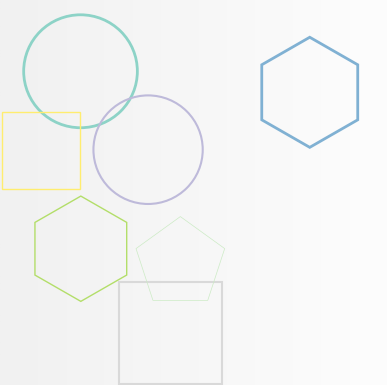[{"shape": "circle", "thickness": 2, "radius": 0.73, "center": [0.208, 0.815]}, {"shape": "circle", "thickness": 1.5, "radius": 0.71, "center": [0.382, 0.611]}, {"shape": "hexagon", "thickness": 2, "radius": 0.71, "center": [0.799, 0.76]}, {"shape": "hexagon", "thickness": 1, "radius": 0.68, "center": [0.209, 0.354]}, {"shape": "square", "thickness": 1.5, "radius": 0.66, "center": [0.44, 0.134]}, {"shape": "pentagon", "thickness": 0.5, "radius": 0.6, "center": [0.465, 0.317]}, {"shape": "square", "thickness": 1, "radius": 0.5, "center": [0.106, 0.61]}]